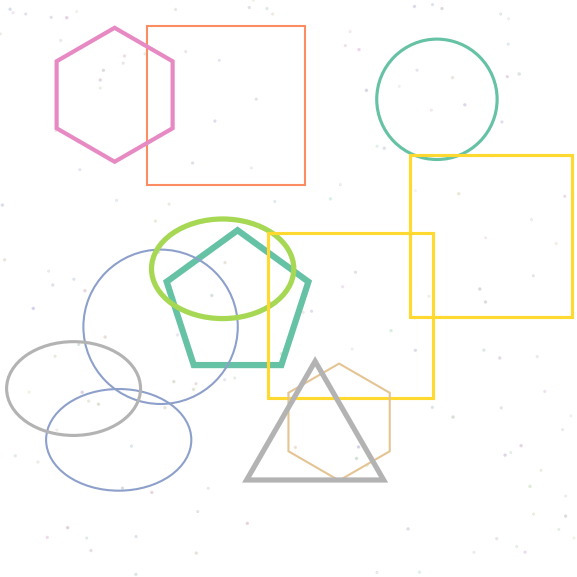[{"shape": "pentagon", "thickness": 3, "radius": 0.65, "center": [0.411, 0.471]}, {"shape": "circle", "thickness": 1.5, "radius": 0.52, "center": [0.757, 0.827]}, {"shape": "square", "thickness": 1, "radius": 0.69, "center": [0.392, 0.817]}, {"shape": "oval", "thickness": 1, "radius": 0.63, "center": [0.206, 0.238]}, {"shape": "circle", "thickness": 1, "radius": 0.67, "center": [0.278, 0.433]}, {"shape": "hexagon", "thickness": 2, "radius": 0.58, "center": [0.198, 0.835]}, {"shape": "oval", "thickness": 2.5, "radius": 0.62, "center": [0.386, 0.534]}, {"shape": "square", "thickness": 1.5, "radius": 0.7, "center": [0.85, 0.591]}, {"shape": "square", "thickness": 1.5, "radius": 0.72, "center": [0.607, 0.453]}, {"shape": "hexagon", "thickness": 1, "radius": 0.51, "center": [0.587, 0.268]}, {"shape": "oval", "thickness": 1.5, "radius": 0.58, "center": [0.127, 0.326]}, {"shape": "triangle", "thickness": 2.5, "radius": 0.69, "center": [0.546, 0.236]}]